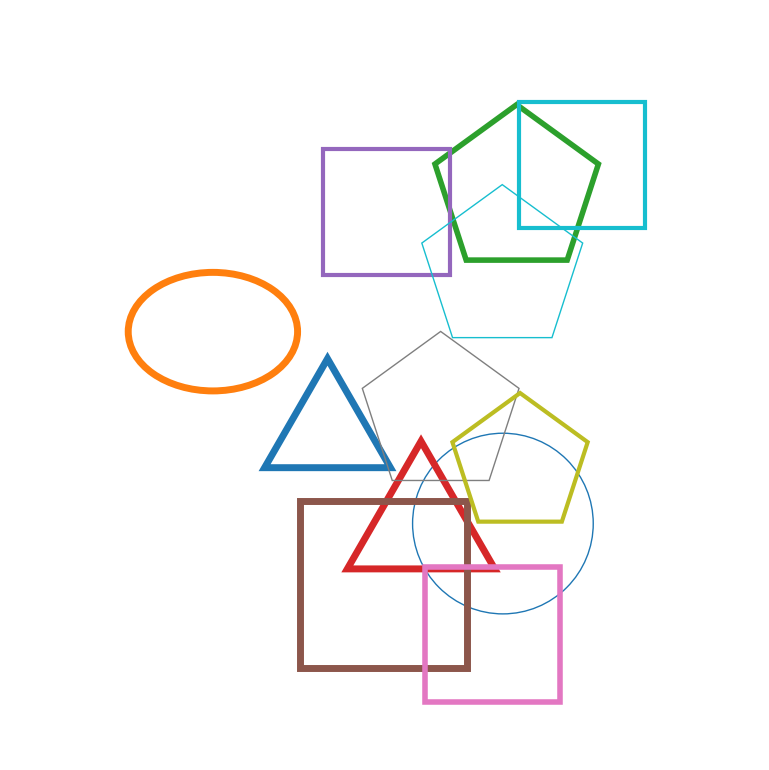[{"shape": "circle", "thickness": 0.5, "radius": 0.59, "center": [0.653, 0.32]}, {"shape": "triangle", "thickness": 2.5, "radius": 0.47, "center": [0.425, 0.44]}, {"shape": "oval", "thickness": 2.5, "radius": 0.55, "center": [0.276, 0.569]}, {"shape": "pentagon", "thickness": 2, "radius": 0.56, "center": [0.671, 0.752]}, {"shape": "triangle", "thickness": 2.5, "radius": 0.55, "center": [0.547, 0.316]}, {"shape": "square", "thickness": 1.5, "radius": 0.41, "center": [0.502, 0.725]}, {"shape": "square", "thickness": 2.5, "radius": 0.54, "center": [0.498, 0.241]}, {"shape": "square", "thickness": 2, "radius": 0.44, "center": [0.64, 0.176]}, {"shape": "pentagon", "thickness": 0.5, "radius": 0.53, "center": [0.572, 0.463]}, {"shape": "pentagon", "thickness": 1.5, "radius": 0.46, "center": [0.675, 0.397]}, {"shape": "square", "thickness": 1.5, "radius": 0.41, "center": [0.756, 0.786]}, {"shape": "pentagon", "thickness": 0.5, "radius": 0.55, "center": [0.652, 0.65]}]